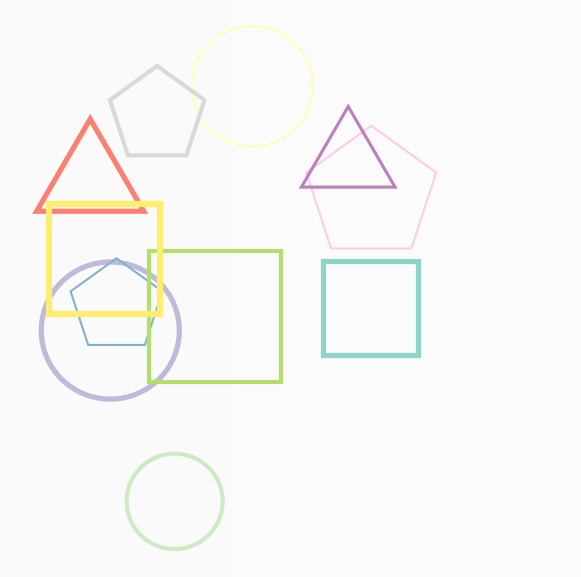[{"shape": "square", "thickness": 2.5, "radius": 0.41, "center": [0.637, 0.466]}, {"shape": "circle", "thickness": 1, "radius": 0.52, "center": [0.434, 0.85]}, {"shape": "circle", "thickness": 2.5, "radius": 0.59, "center": [0.19, 0.427]}, {"shape": "triangle", "thickness": 2.5, "radius": 0.53, "center": [0.155, 0.687]}, {"shape": "pentagon", "thickness": 1, "radius": 0.41, "center": [0.2, 0.469]}, {"shape": "square", "thickness": 2, "radius": 0.57, "center": [0.37, 0.452]}, {"shape": "pentagon", "thickness": 1, "radius": 0.59, "center": [0.639, 0.664]}, {"shape": "pentagon", "thickness": 2, "radius": 0.43, "center": [0.27, 0.799]}, {"shape": "triangle", "thickness": 1.5, "radius": 0.47, "center": [0.599, 0.722]}, {"shape": "circle", "thickness": 2, "radius": 0.41, "center": [0.3, 0.131]}, {"shape": "square", "thickness": 3, "radius": 0.48, "center": [0.181, 0.55]}]